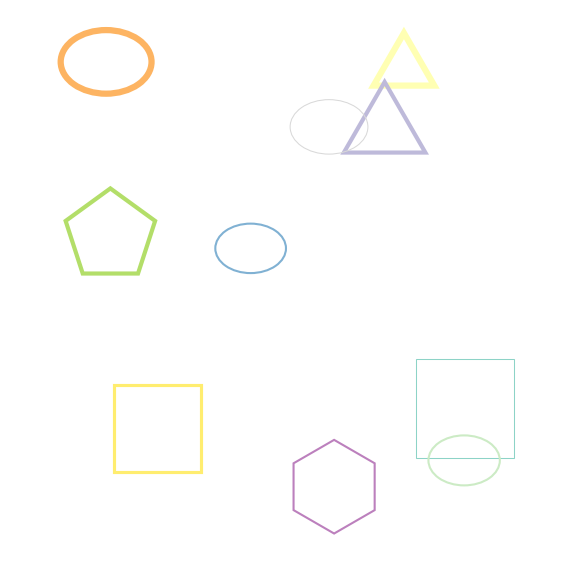[{"shape": "square", "thickness": 0.5, "radius": 0.43, "center": [0.805, 0.292]}, {"shape": "triangle", "thickness": 3, "radius": 0.3, "center": [0.699, 0.881]}, {"shape": "triangle", "thickness": 2, "radius": 0.41, "center": [0.666, 0.776]}, {"shape": "oval", "thickness": 1, "radius": 0.31, "center": [0.434, 0.569]}, {"shape": "oval", "thickness": 3, "radius": 0.39, "center": [0.184, 0.892]}, {"shape": "pentagon", "thickness": 2, "radius": 0.41, "center": [0.191, 0.591]}, {"shape": "oval", "thickness": 0.5, "radius": 0.34, "center": [0.57, 0.779]}, {"shape": "hexagon", "thickness": 1, "radius": 0.41, "center": [0.579, 0.156]}, {"shape": "oval", "thickness": 1, "radius": 0.31, "center": [0.804, 0.202]}, {"shape": "square", "thickness": 1.5, "radius": 0.38, "center": [0.273, 0.257]}]